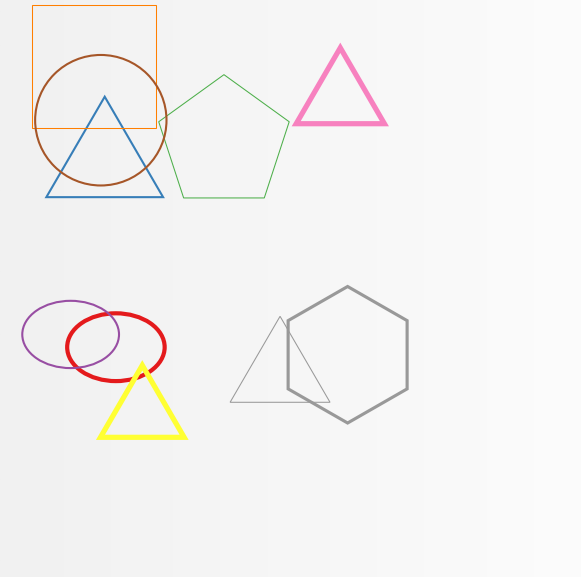[{"shape": "oval", "thickness": 2, "radius": 0.42, "center": [0.199, 0.398]}, {"shape": "triangle", "thickness": 1, "radius": 0.58, "center": [0.18, 0.716]}, {"shape": "pentagon", "thickness": 0.5, "radius": 0.59, "center": [0.385, 0.752]}, {"shape": "oval", "thickness": 1, "radius": 0.42, "center": [0.122, 0.42]}, {"shape": "square", "thickness": 0.5, "radius": 0.53, "center": [0.161, 0.884]}, {"shape": "triangle", "thickness": 2.5, "radius": 0.42, "center": [0.245, 0.283]}, {"shape": "circle", "thickness": 1, "radius": 0.56, "center": [0.173, 0.791]}, {"shape": "triangle", "thickness": 2.5, "radius": 0.44, "center": [0.585, 0.829]}, {"shape": "hexagon", "thickness": 1.5, "radius": 0.59, "center": [0.598, 0.385]}, {"shape": "triangle", "thickness": 0.5, "radius": 0.5, "center": [0.482, 0.352]}]